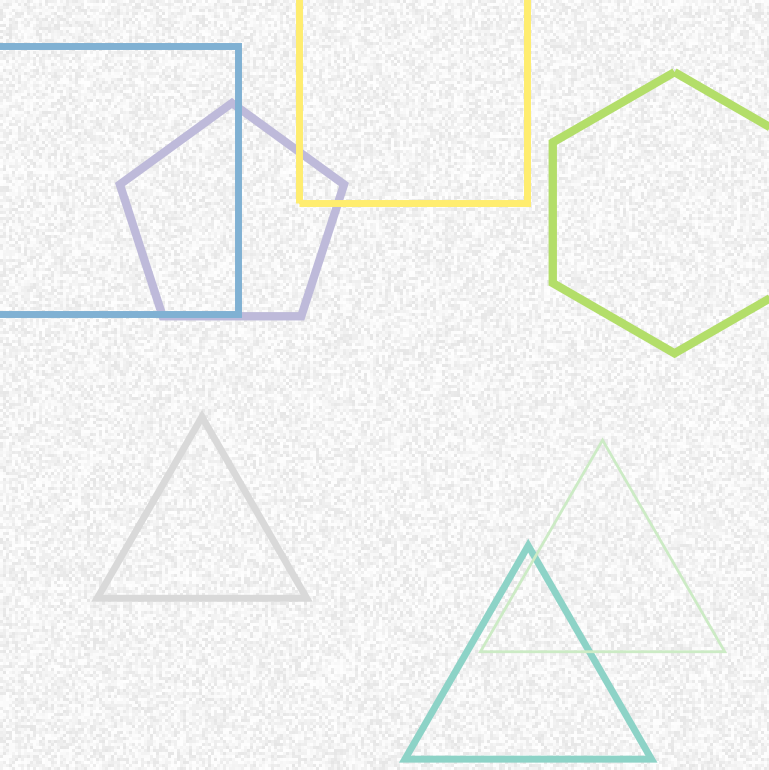[{"shape": "triangle", "thickness": 2.5, "radius": 0.92, "center": [0.686, 0.107]}, {"shape": "pentagon", "thickness": 3, "radius": 0.77, "center": [0.301, 0.713]}, {"shape": "square", "thickness": 2.5, "radius": 0.87, "center": [0.135, 0.766]}, {"shape": "hexagon", "thickness": 3, "radius": 0.91, "center": [0.876, 0.724]}, {"shape": "triangle", "thickness": 2.5, "radius": 0.79, "center": [0.262, 0.302]}, {"shape": "triangle", "thickness": 1, "radius": 0.92, "center": [0.783, 0.245]}, {"shape": "square", "thickness": 2.5, "radius": 0.74, "center": [0.536, 0.884]}]